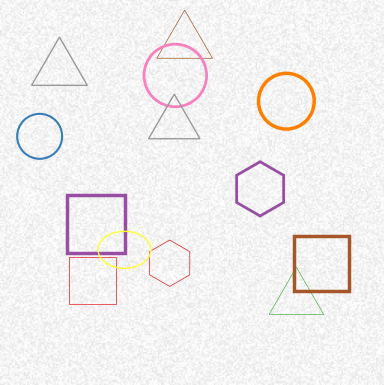[{"shape": "hexagon", "thickness": 0.5, "radius": 0.3, "center": [0.441, 0.316]}, {"shape": "square", "thickness": 0.5, "radius": 0.3, "center": [0.24, 0.271]}, {"shape": "circle", "thickness": 1.5, "radius": 0.29, "center": [0.103, 0.646]}, {"shape": "triangle", "thickness": 0.5, "radius": 0.41, "center": [0.77, 0.224]}, {"shape": "square", "thickness": 2.5, "radius": 0.38, "center": [0.25, 0.418]}, {"shape": "hexagon", "thickness": 2, "radius": 0.35, "center": [0.676, 0.509]}, {"shape": "circle", "thickness": 2.5, "radius": 0.36, "center": [0.744, 0.737]}, {"shape": "oval", "thickness": 1, "radius": 0.34, "center": [0.323, 0.351]}, {"shape": "triangle", "thickness": 0.5, "radius": 0.42, "center": [0.48, 0.89]}, {"shape": "square", "thickness": 2.5, "radius": 0.36, "center": [0.835, 0.315]}, {"shape": "circle", "thickness": 2, "radius": 0.41, "center": [0.455, 0.804]}, {"shape": "triangle", "thickness": 1, "radius": 0.42, "center": [0.154, 0.82]}, {"shape": "triangle", "thickness": 1, "radius": 0.39, "center": [0.453, 0.678]}]